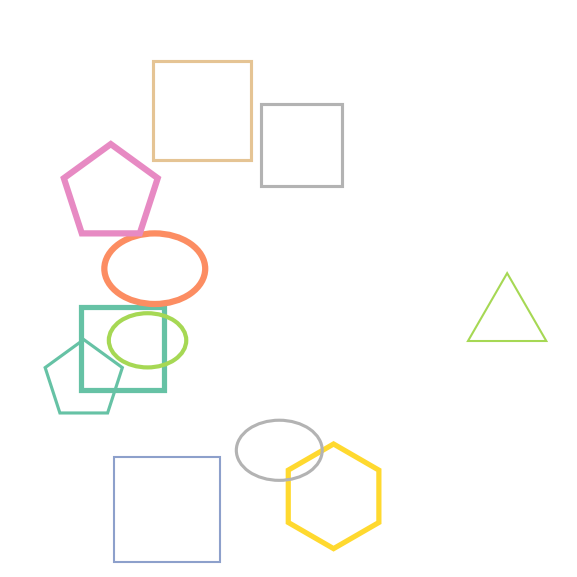[{"shape": "pentagon", "thickness": 1.5, "radius": 0.35, "center": [0.145, 0.341]}, {"shape": "square", "thickness": 2.5, "radius": 0.36, "center": [0.213, 0.396]}, {"shape": "oval", "thickness": 3, "radius": 0.44, "center": [0.268, 0.534]}, {"shape": "square", "thickness": 1, "radius": 0.46, "center": [0.289, 0.117]}, {"shape": "pentagon", "thickness": 3, "radius": 0.43, "center": [0.192, 0.664]}, {"shape": "triangle", "thickness": 1, "radius": 0.39, "center": [0.878, 0.448]}, {"shape": "oval", "thickness": 2, "radius": 0.34, "center": [0.255, 0.41]}, {"shape": "hexagon", "thickness": 2.5, "radius": 0.45, "center": [0.578, 0.14]}, {"shape": "square", "thickness": 1.5, "radius": 0.43, "center": [0.35, 0.808]}, {"shape": "oval", "thickness": 1.5, "radius": 0.37, "center": [0.484, 0.219]}, {"shape": "square", "thickness": 1.5, "radius": 0.35, "center": [0.522, 0.748]}]